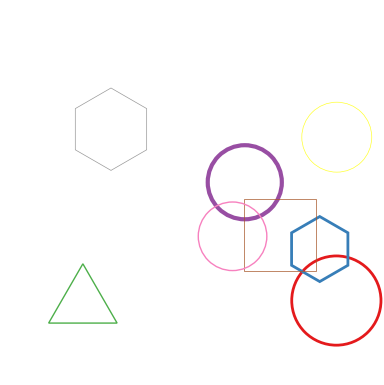[{"shape": "circle", "thickness": 2, "radius": 0.58, "center": [0.874, 0.219]}, {"shape": "hexagon", "thickness": 2, "radius": 0.42, "center": [0.831, 0.353]}, {"shape": "triangle", "thickness": 1, "radius": 0.51, "center": [0.215, 0.212]}, {"shape": "circle", "thickness": 3, "radius": 0.48, "center": [0.636, 0.527]}, {"shape": "circle", "thickness": 0.5, "radius": 0.45, "center": [0.875, 0.644]}, {"shape": "square", "thickness": 0.5, "radius": 0.47, "center": [0.728, 0.391]}, {"shape": "circle", "thickness": 1, "radius": 0.45, "center": [0.604, 0.386]}, {"shape": "hexagon", "thickness": 0.5, "radius": 0.54, "center": [0.288, 0.664]}]